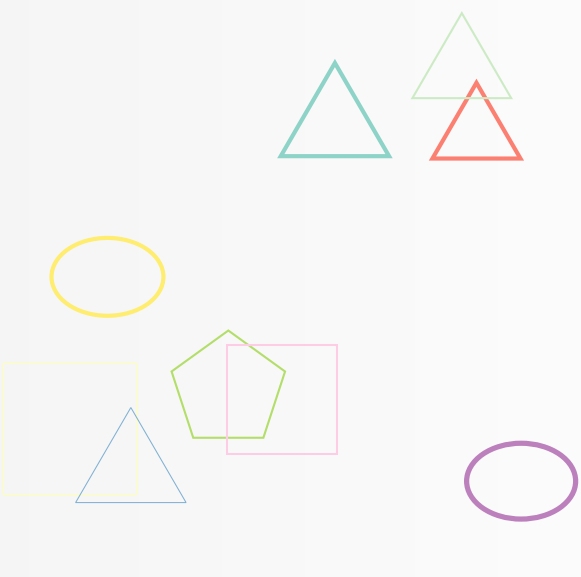[{"shape": "triangle", "thickness": 2, "radius": 0.54, "center": [0.576, 0.783]}, {"shape": "square", "thickness": 0.5, "radius": 0.57, "center": [0.12, 0.257]}, {"shape": "triangle", "thickness": 2, "radius": 0.44, "center": [0.82, 0.768]}, {"shape": "triangle", "thickness": 0.5, "radius": 0.55, "center": [0.225, 0.184]}, {"shape": "pentagon", "thickness": 1, "radius": 0.51, "center": [0.393, 0.324]}, {"shape": "square", "thickness": 1, "radius": 0.47, "center": [0.485, 0.307]}, {"shape": "oval", "thickness": 2.5, "radius": 0.47, "center": [0.897, 0.166]}, {"shape": "triangle", "thickness": 1, "radius": 0.49, "center": [0.795, 0.878]}, {"shape": "oval", "thickness": 2, "radius": 0.48, "center": [0.185, 0.52]}]